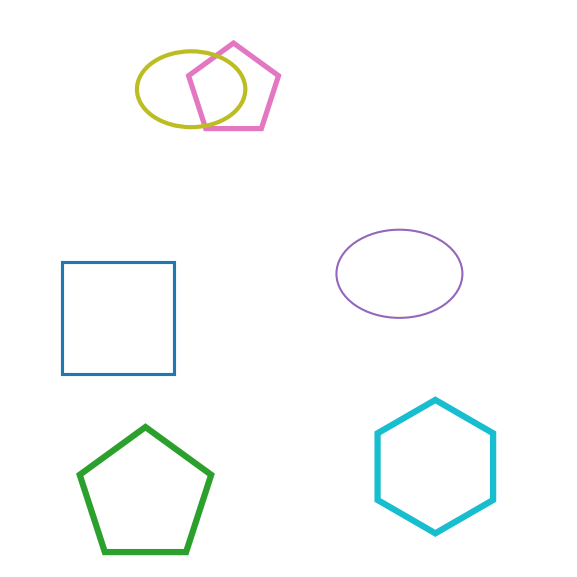[{"shape": "square", "thickness": 1.5, "radius": 0.49, "center": [0.205, 0.448]}, {"shape": "pentagon", "thickness": 3, "radius": 0.6, "center": [0.252, 0.14]}, {"shape": "oval", "thickness": 1, "radius": 0.55, "center": [0.692, 0.525]}, {"shape": "pentagon", "thickness": 2.5, "radius": 0.41, "center": [0.404, 0.843]}, {"shape": "oval", "thickness": 2, "radius": 0.47, "center": [0.331, 0.845]}, {"shape": "hexagon", "thickness": 3, "radius": 0.58, "center": [0.754, 0.191]}]